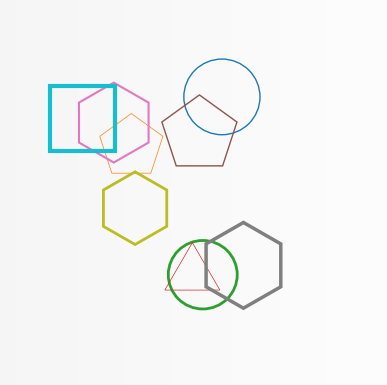[{"shape": "circle", "thickness": 1, "radius": 0.49, "center": [0.573, 0.748]}, {"shape": "pentagon", "thickness": 0.5, "radius": 0.43, "center": [0.339, 0.619]}, {"shape": "circle", "thickness": 2, "radius": 0.44, "center": [0.523, 0.286]}, {"shape": "triangle", "thickness": 0.5, "radius": 0.41, "center": [0.496, 0.288]}, {"shape": "pentagon", "thickness": 1, "radius": 0.51, "center": [0.515, 0.652]}, {"shape": "hexagon", "thickness": 1.5, "radius": 0.52, "center": [0.294, 0.682]}, {"shape": "hexagon", "thickness": 2.5, "radius": 0.56, "center": [0.628, 0.311]}, {"shape": "hexagon", "thickness": 2, "radius": 0.47, "center": [0.349, 0.459]}, {"shape": "square", "thickness": 3, "radius": 0.42, "center": [0.214, 0.691]}]